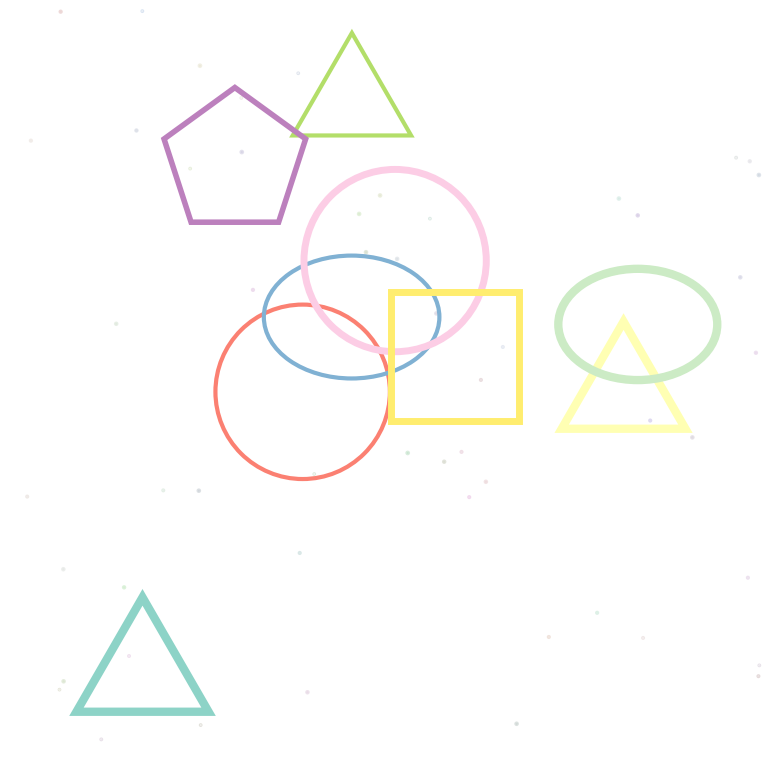[{"shape": "triangle", "thickness": 3, "radius": 0.5, "center": [0.185, 0.125]}, {"shape": "triangle", "thickness": 3, "radius": 0.46, "center": [0.81, 0.49]}, {"shape": "circle", "thickness": 1.5, "radius": 0.57, "center": [0.393, 0.491]}, {"shape": "oval", "thickness": 1.5, "radius": 0.57, "center": [0.457, 0.588]}, {"shape": "triangle", "thickness": 1.5, "radius": 0.44, "center": [0.457, 0.868]}, {"shape": "circle", "thickness": 2.5, "radius": 0.59, "center": [0.513, 0.662]}, {"shape": "pentagon", "thickness": 2, "radius": 0.48, "center": [0.305, 0.79]}, {"shape": "oval", "thickness": 3, "radius": 0.52, "center": [0.828, 0.579]}, {"shape": "square", "thickness": 2.5, "radius": 0.42, "center": [0.591, 0.537]}]